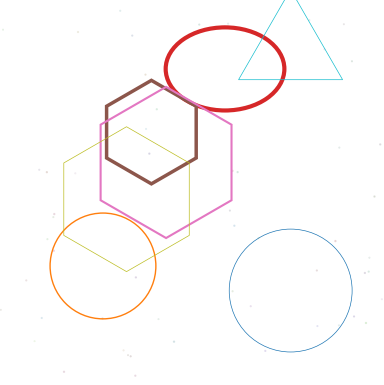[{"shape": "circle", "thickness": 0.5, "radius": 0.8, "center": [0.755, 0.245]}, {"shape": "circle", "thickness": 1, "radius": 0.69, "center": [0.267, 0.309]}, {"shape": "oval", "thickness": 3, "radius": 0.77, "center": [0.584, 0.821]}, {"shape": "hexagon", "thickness": 2.5, "radius": 0.67, "center": [0.393, 0.657]}, {"shape": "hexagon", "thickness": 1.5, "radius": 0.98, "center": [0.431, 0.578]}, {"shape": "hexagon", "thickness": 0.5, "radius": 0.94, "center": [0.329, 0.483]}, {"shape": "triangle", "thickness": 0.5, "radius": 0.78, "center": [0.755, 0.871]}]